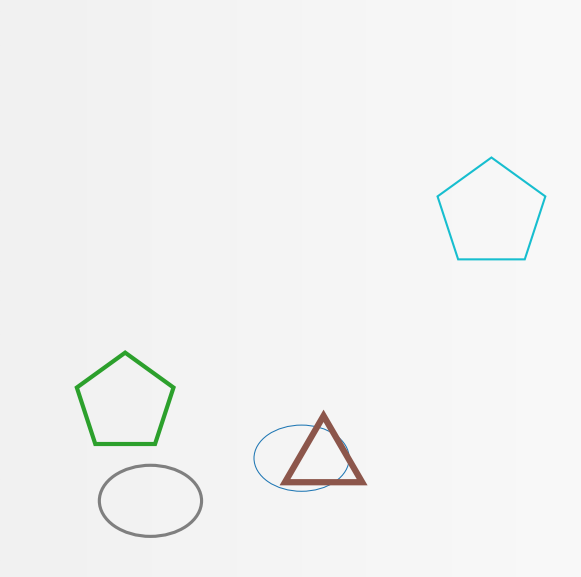[{"shape": "oval", "thickness": 0.5, "radius": 0.41, "center": [0.519, 0.206]}, {"shape": "pentagon", "thickness": 2, "radius": 0.44, "center": [0.215, 0.301]}, {"shape": "triangle", "thickness": 3, "radius": 0.38, "center": [0.557, 0.202]}, {"shape": "oval", "thickness": 1.5, "radius": 0.44, "center": [0.259, 0.132]}, {"shape": "pentagon", "thickness": 1, "radius": 0.49, "center": [0.846, 0.629]}]